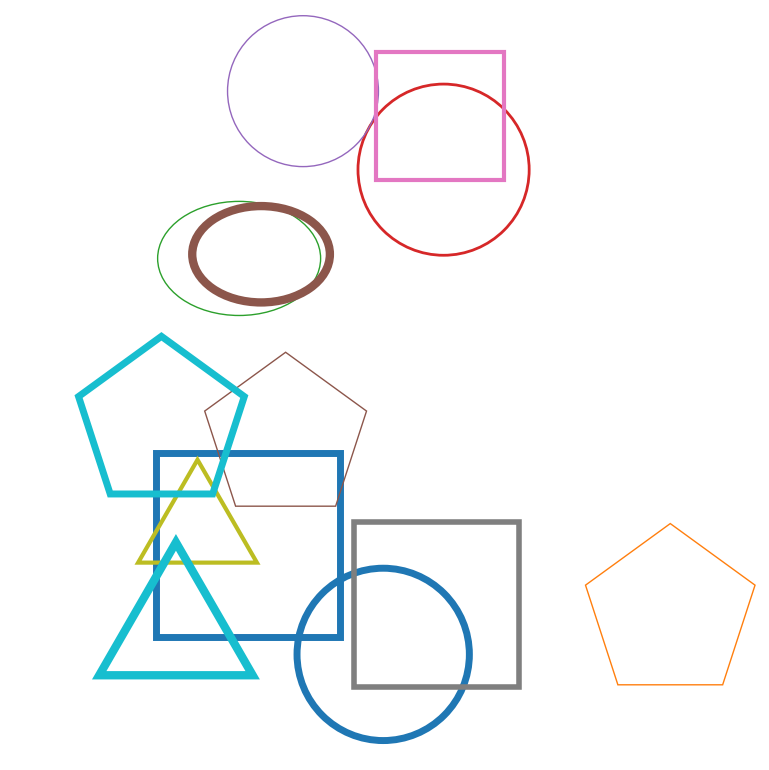[{"shape": "square", "thickness": 2.5, "radius": 0.6, "center": [0.323, 0.292]}, {"shape": "circle", "thickness": 2.5, "radius": 0.56, "center": [0.498, 0.15]}, {"shape": "pentagon", "thickness": 0.5, "radius": 0.58, "center": [0.87, 0.204]}, {"shape": "oval", "thickness": 0.5, "radius": 0.53, "center": [0.311, 0.664]}, {"shape": "circle", "thickness": 1, "radius": 0.56, "center": [0.576, 0.78]}, {"shape": "circle", "thickness": 0.5, "radius": 0.49, "center": [0.393, 0.882]}, {"shape": "oval", "thickness": 3, "radius": 0.45, "center": [0.339, 0.67]}, {"shape": "pentagon", "thickness": 0.5, "radius": 0.55, "center": [0.371, 0.432]}, {"shape": "square", "thickness": 1.5, "radius": 0.41, "center": [0.571, 0.849]}, {"shape": "square", "thickness": 2, "radius": 0.53, "center": [0.567, 0.215]}, {"shape": "triangle", "thickness": 1.5, "radius": 0.45, "center": [0.257, 0.314]}, {"shape": "triangle", "thickness": 3, "radius": 0.58, "center": [0.228, 0.181]}, {"shape": "pentagon", "thickness": 2.5, "radius": 0.57, "center": [0.21, 0.45]}]